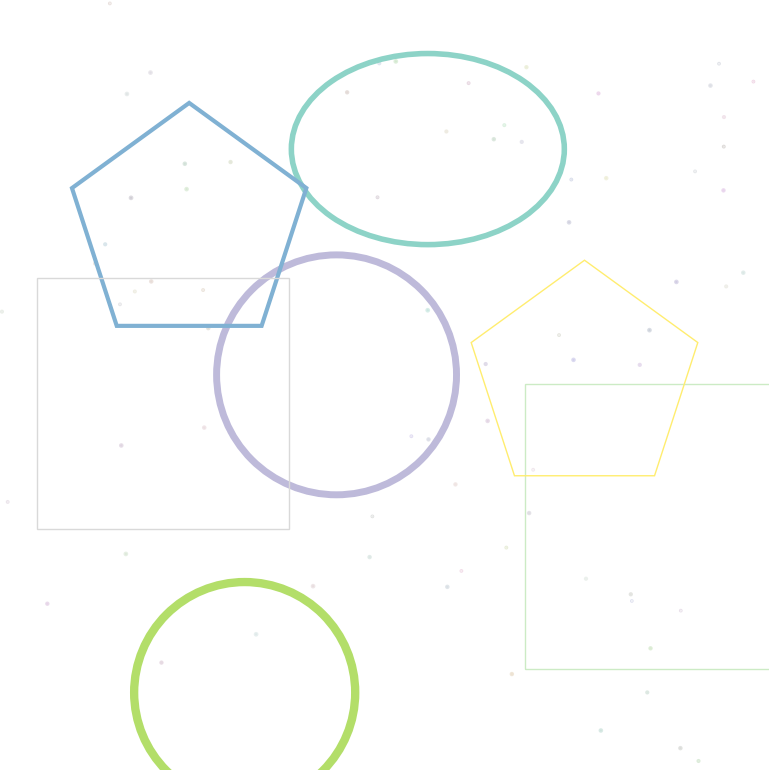[{"shape": "oval", "thickness": 2, "radius": 0.89, "center": [0.556, 0.806]}, {"shape": "circle", "thickness": 2.5, "radius": 0.78, "center": [0.437, 0.513]}, {"shape": "pentagon", "thickness": 1.5, "radius": 0.8, "center": [0.246, 0.706]}, {"shape": "circle", "thickness": 3, "radius": 0.72, "center": [0.318, 0.101]}, {"shape": "square", "thickness": 0.5, "radius": 0.82, "center": [0.211, 0.476]}, {"shape": "square", "thickness": 0.5, "radius": 0.93, "center": [0.867, 0.317]}, {"shape": "pentagon", "thickness": 0.5, "radius": 0.77, "center": [0.759, 0.507]}]